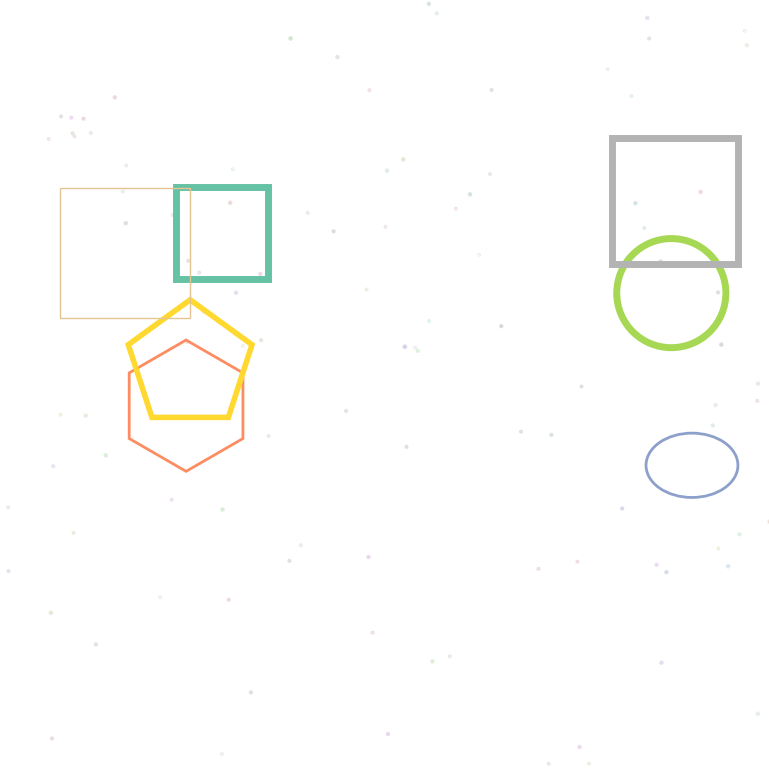[{"shape": "square", "thickness": 2.5, "radius": 0.3, "center": [0.288, 0.697]}, {"shape": "hexagon", "thickness": 1, "radius": 0.43, "center": [0.242, 0.473]}, {"shape": "oval", "thickness": 1, "radius": 0.3, "center": [0.899, 0.396]}, {"shape": "circle", "thickness": 2.5, "radius": 0.35, "center": [0.872, 0.619]}, {"shape": "pentagon", "thickness": 2, "radius": 0.42, "center": [0.247, 0.526]}, {"shape": "square", "thickness": 0.5, "radius": 0.42, "center": [0.162, 0.671]}, {"shape": "square", "thickness": 2.5, "radius": 0.41, "center": [0.877, 0.739]}]